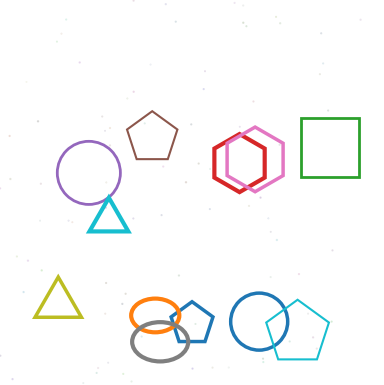[{"shape": "circle", "thickness": 2.5, "radius": 0.37, "center": [0.673, 0.165]}, {"shape": "pentagon", "thickness": 2.5, "radius": 0.29, "center": [0.499, 0.159]}, {"shape": "oval", "thickness": 3, "radius": 0.31, "center": [0.403, 0.181]}, {"shape": "square", "thickness": 2, "radius": 0.38, "center": [0.857, 0.617]}, {"shape": "hexagon", "thickness": 3, "radius": 0.38, "center": [0.622, 0.576]}, {"shape": "circle", "thickness": 2, "radius": 0.41, "center": [0.231, 0.551]}, {"shape": "pentagon", "thickness": 1.5, "radius": 0.34, "center": [0.395, 0.642]}, {"shape": "hexagon", "thickness": 2.5, "radius": 0.42, "center": [0.663, 0.586]}, {"shape": "oval", "thickness": 3, "radius": 0.36, "center": [0.416, 0.112]}, {"shape": "triangle", "thickness": 2.5, "radius": 0.35, "center": [0.151, 0.211]}, {"shape": "triangle", "thickness": 3, "radius": 0.29, "center": [0.283, 0.428]}, {"shape": "pentagon", "thickness": 1.5, "radius": 0.43, "center": [0.773, 0.136]}]